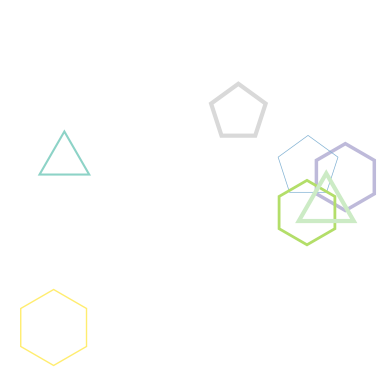[{"shape": "triangle", "thickness": 1.5, "radius": 0.37, "center": [0.167, 0.584]}, {"shape": "hexagon", "thickness": 2.5, "radius": 0.43, "center": [0.897, 0.54]}, {"shape": "pentagon", "thickness": 0.5, "radius": 0.41, "center": [0.8, 0.567]}, {"shape": "hexagon", "thickness": 2, "radius": 0.42, "center": [0.797, 0.448]}, {"shape": "pentagon", "thickness": 3, "radius": 0.37, "center": [0.619, 0.708]}, {"shape": "triangle", "thickness": 3, "radius": 0.41, "center": [0.847, 0.467]}, {"shape": "hexagon", "thickness": 1, "radius": 0.49, "center": [0.139, 0.149]}]